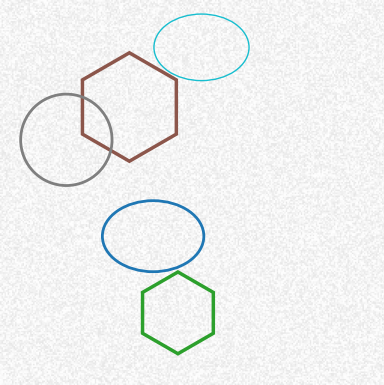[{"shape": "oval", "thickness": 2, "radius": 0.66, "center": [0.398, 0.387]}, {"shape": "hexagon", "thickness": 2.5, "radius": 0.53, "center": [0.462, 0.187]}, {"shape": "hexagon", "thickness": 2.5, "radius": 0.7, "center": [0.336, 0.722]}, {"shape": "circle", "thickness": 2, "radius": 0.59, "center": [0.172, 0.637]}, {"shape": "oval", "thickness": 1, "radius": 0.62, "center": [0.523, 0.877]}]